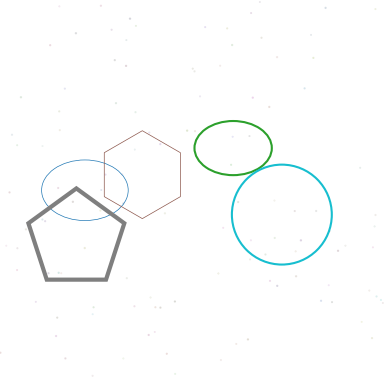[{"shape": "oval", "thickness": 0.5, "radius": 0.56, "center": [0.221, 0.506]}, {"shape": "oval", "thickness": 1.5, "radius": 0.5, "center": [0.606, 0.615]}, {"shape": "hexagon", "thickness": 0.5, "radius": 0.57, "center": [0.37, 0.546]}, {"shape": "pentagon", "thickness": 3, "radius": 0.65, "center": [0.198, 0.38]}, {"shape": "circle", "thickness": 1.5, "radius": 0.65, "center": [0.732, 0.443]}]